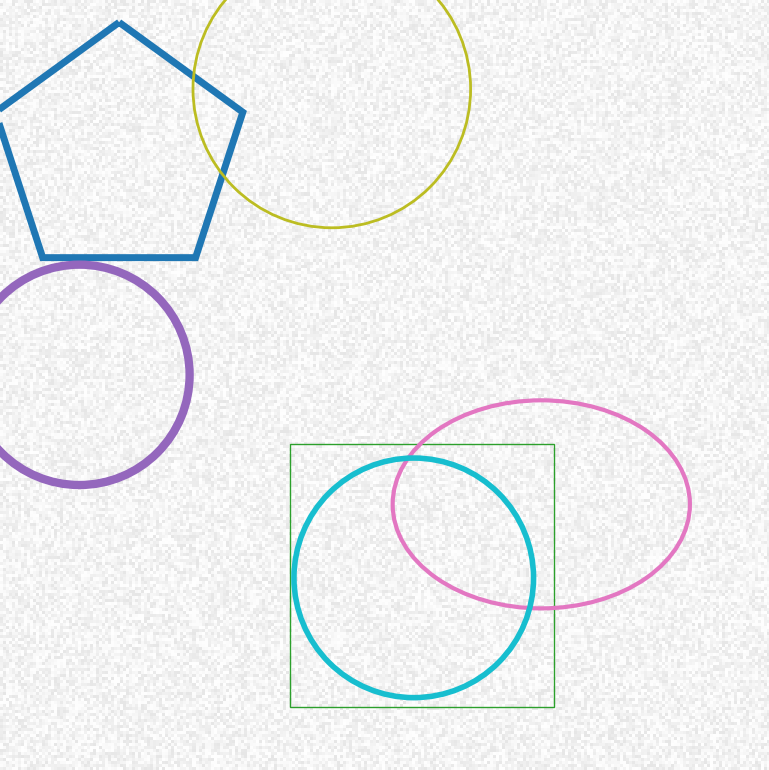[{"shape": "pentagon", "thickness": 2.5, "radius": 0.84, "center": [0.155, 0.802]}, {"shape": "square", "thickness": 0.5, "radius": 0.86, "center": [0.548, 0.252]}, {"shape": "circle", "thickness": 3, "radius": 0.72, "center": [0.103, 0.513]}, {"shape": "oval", "thickness": 1.5, "radius": 0.97, "center": [0.703, 0.345]}, {"shape": "circle", "thickness": 1, "radius": 0.9, "center": [0.431, 0.884]}, {"shape": "circle", "thickness": 2, "radius": 0.78, "center": [0.537, 0.25]}]